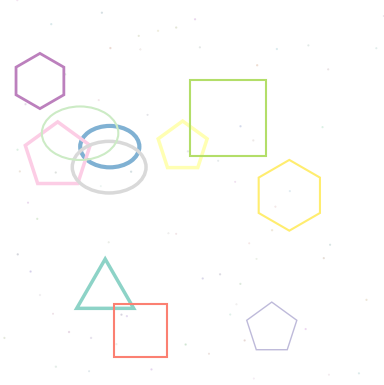[{"shape": "triangle", "thickness": 2.5, "radius": 0.43, "center": [0.273, 0.242]}, {"shape": "pentagon", "thickness": 2.5, "radius": 0.33, "center": [0.474, 0.619]}, {"shape": "pentagon", "thickness": 1, "radius": 0.34, "center": [0.706, 0.147]}, {"shape": "square", "thickness": 1.5, "radius": 0.34, "center": [0.366, 0.141]}, {"shape": "oval", "thickness": 3, "radius": 0.38, "center": [0.285, 0.619]}, {"shape": "square", "thickness": 1.5, "radius": 0.5, "center": [0.591, 0.693]}, {"shape": "pentagon", "thickness": 2.5, "radius": 0.44, "center": [0.15, 0.595]}, {"shape": "oval", "thickness": 2.5, "radius": 0.48, "center": [0.284, 0.566]}, {"shape": "hexagon", "thickness": 2, "radius": 0.36, "center": [0.104, 0.79]}, {"shape": "oval", "thickness": 1.5, "radius": 0.5, "center": [0.208, 0.654]}, {"shape": "hexagon", "thickness": 1.5, "radius": 0.46, "center": [0.751, 0.493]}]